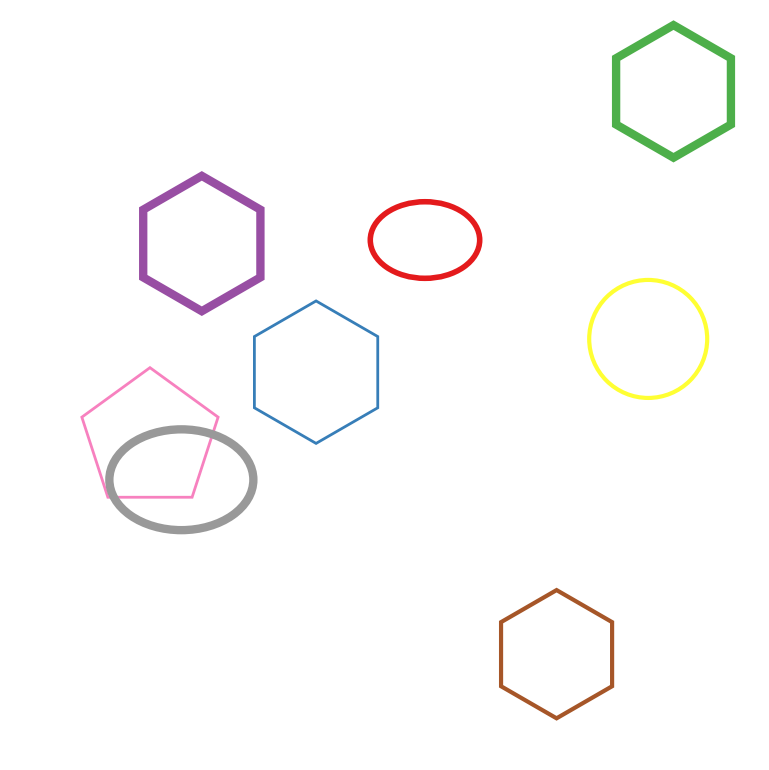[{"shape": "oval", "thickness": 2, "radius": 0.36, "center": [0.552, 0.688]}, {"shape": "hexagon", "thickness": 1, "radius": 0.46, "center": [0.41, 0.517]}, {"shape": "hexagon", "thickness": 3, "radius": 0.43, "center": [0.875, 0.881]}, {"shape": "hexagon", "thickness": 3, "radius": 0.44, "center": [0.262, 0.684]}, {"shape": "circle", "thickness": 1.5, "radius": 0.38, "center": [0.842, 0.56]}, {"shape": "hexagon", "thickness": 1.5, "radius": 0.42, "center": [0.723, 0.15]}, {"shape": "pentagon", "thickness": 1, "radius": 0.47, "center": [0.195, 0.429]}, {"shape": "oval", "thickness": 3, "radius": 0.47, "center": [0.236, 0.377]}]